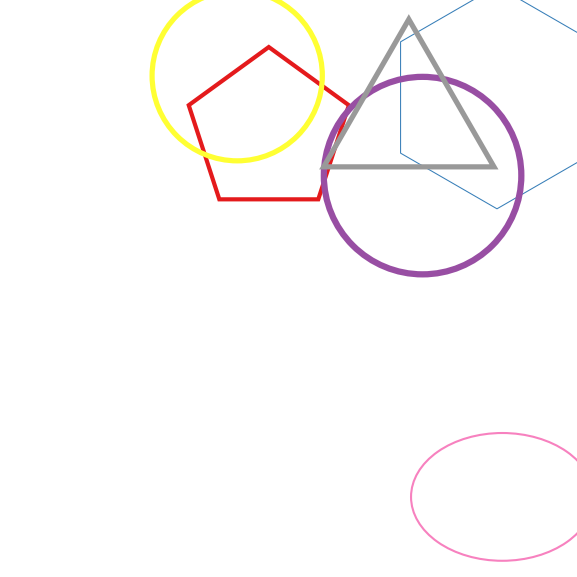[{"shape": "pentagon", "thickness": 2, "radius": 0.73, "center": [0.465, 0.772]}, {"shape": "hexagon", "thickness": 0.5, "radius": 0.96, "center": [0.861, 0.83]}, {"shape": "circle", "thickness": 3, "radius": 0.85, "center": [0.732, 0.695]}, {"shape": "circle", "thickness": 2.5, "radius": 0.74, "center": [0.411, 0.868]}, {"shape": "oval", "thickness": 1, "radius": 0.79, "center": [0.87, 0.139]}, {"shape": "triangle", "thickness": 2.5, "radius": 0.85, "center": [0.708, 0.795]}]